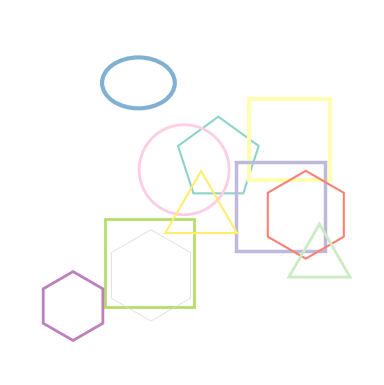[{"shape": "pentagon", "thickness": 1.5, "radius": 0.55, "center": [0.567, 0.587]}, {"shape": "square", "thickness": 3, "radius": 0.53, "center": [0.753, 0.638]}, {"shape": "square", "thickness": 2.5, "radius": 0.58, "center": [0.73, 0.464]}, {"shape": "hexagon", "thickness": 1.5, "radius": 0.57, "center": [0.794, 0.442]}, {"shape": "oval", "thickness": 3, "radius": 0.47, "center": [0.36, 0.785]}, {"shape": "square", "thickness": 2, "radius": 0.57, "center": [0.388, 0.317]}, {"shape": "circle", "thickness": 2, "radius": 0.58, "center": [0.478, 0.559]}, {"shape": "hexagon", "thickness": 0.5, "radius": 0.59, "center": [0.392, 0.285]}, {"shape": "hexagon", "thickness": 2, "radius": 0.45, "center": [0.19, 0.205]}, {"shape": "triangle", "thickness": 2, "radius": 0.46, "center": [0.83, 0.326]}, {"shape": "triangle", "thickness": 1.5, "radius": 0.54, "center": [0.522, 0.448]}]